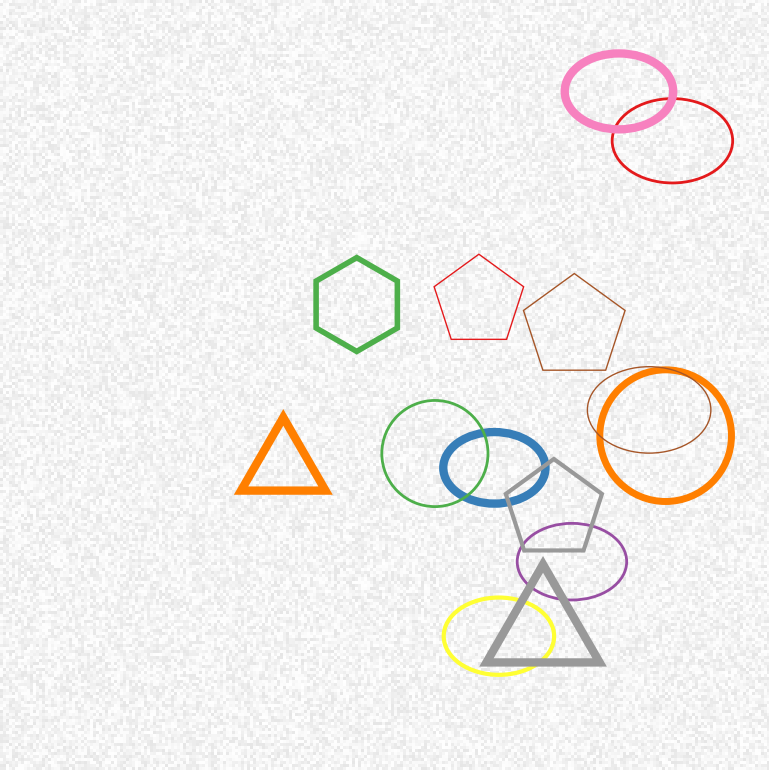[{"shape": "pentagon", "thickness": 0.5, "radius": 0.31, "center": [0.622, 0.609]}, {"shape": "oval", "thickness": 1, "radius": 0.39, "center": [0.873, 0.817]}, {"shape": "oval", "thickness": 3, "radius": 0.33, "center": [0.642, 0.392]}, {"shape": "circle", "thickness": 1, "radius": 0.34, "center": [0.565, 0.411]}, {"shape": "hexagon", "thickness": 2, "radius": 0.3, "center": [0.463, 0.605]}, {"shape": "oval", "thickness": 1, "radius": 0.36, "center": [0.743, 0.271]}, {"shape": "circle", "thickness": 2.5, "radius": 0.43, "center": [0.864, 0.434]}, {"shape": "triangle", "thickness": 3, "radius": 0.32, "center": [0.368, 0.395]}, {"shape": "oval", "thickness": 1.5, "radius": 0.36, "center": [0.648, 0.174]}, {"shape": "pentagon", "thickness": 0.5, "radius": 0.35, "center": [0.746, 0.575]}, {"shape": "oval", "thickness": 0.5, "radius": 0.4, "center": [0.843, 0.468]}, {"shape": "oval", "thickness": 3, "radius": 0.35, "center": [0.804, 0.881]}, {"shape": "triangle", "thickness": 3, "radius": 0.42, "center": [0.705, 0.182]}, {"shape": "pentagon", "thickness": 1.5, "radius": 0.33, "center": [0.719, 0.338]}]